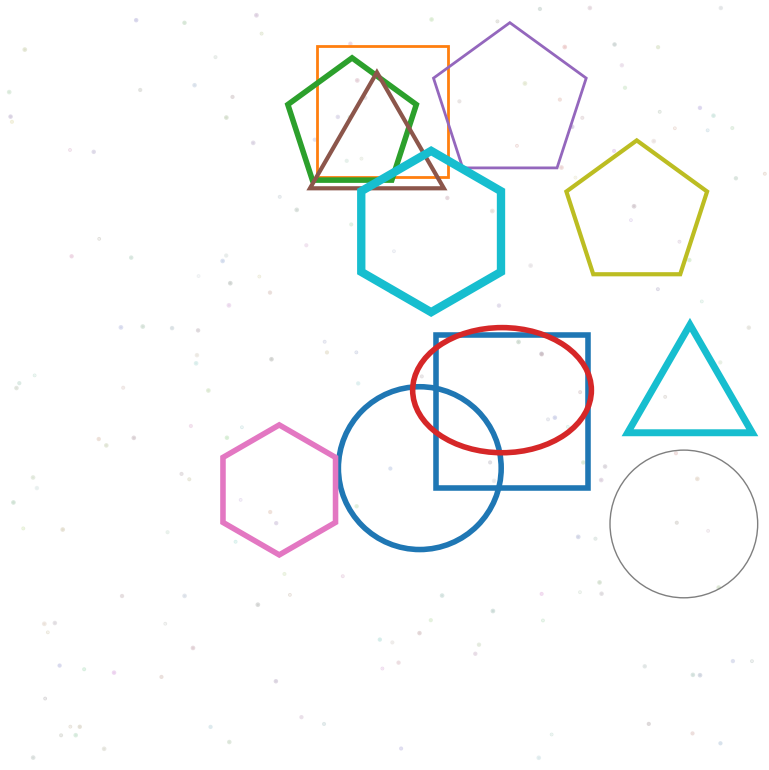[{"shape": "square", "thickness": 2, "radius": 0.5, "center": [0.665, 0.465]}, {"shape": "circle", "thickness": 2, "radius": 0.53, "center": [0.545, 0.392]}, {"shape": "square", "thickness": 1, "radius": 0.42, "center": [0.497, 0.855]}, {"shape": "pentagon", "thickness": 2, "radius": 0.44, "center": [0.457, 0.837]}, {"shape": "oval", "thickness": 2, "radius": 0.58, "center": [0.652, 0.493]}, {"shape": "pentagon", "thickness": 1, "radius": 0.52, "center": [0.662, 0.866]}, {"shape": "triangle", "thickness": 1.5, "radius": 0.5, "center": [0.49, 0.806]}, {"shape": "hexagon", "thickness": 2, "radius": 0.42, "center": [0.363, 0.364]}, {"shape": "circle", "thickness": 0.5, "radius": 0.48, "center": [0.888, 0.32]}, {"shape": "pentagon", "thickness": 1.5, "radius": 0.48, "center": [0.827, 0.722]}, {"shape": "triangle", "thickness": 2.5, "radius": 0.47, "center": [0.896, 0.485]}, {"shape": "hexagon", "thickness": 3, "radius": 0.52, "center": [0.56, 0.699]}]